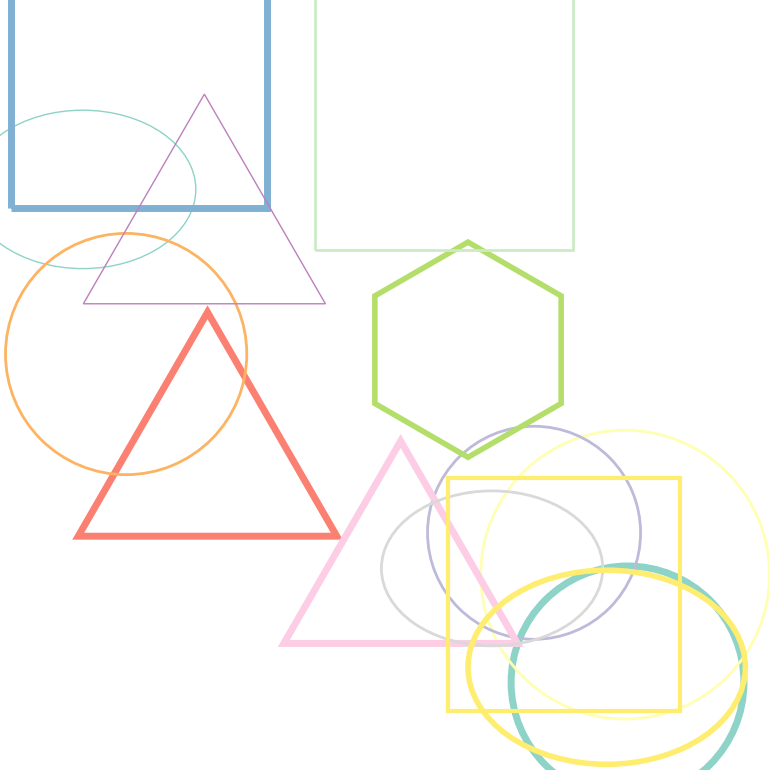[{"shape": "oval", "thickness": 0.5, "radius": 0.73, "center": [0.107, 0.754]}, {"shape": "circle", "thickness": 2.5, "radius": 0.76, "center": [0.815, 0.114]}, {"shape": "circle", "thickness": 1, "radius": 0.94, "center": [0.812, 0.254]}, {"shape": "circle", "thickness": 1, "radius": 0.69, "center": [0.694, 0.308]}, {"shape": "triangle", "thickness": 2.5, "radius": 0.97, "center": [0.27, 0.401]}, {"shape": "square", "thickness": 2.5, "radius": 0.83, "center": [0.181, 0.897]}, {"shape": "circle", "thickness": 1, "radius": 0.78, "center": [0.164, 0.54]}, {"shape": "hexagon", "thickness": 2, "radius": 0.7, "center": [0.608, 0.546]}, {"shape": "triangle", "thickness": 2.5, "radius": 0.88, "center": [0.52, 0.252]}, {"shape": "oval", "thickness": 1, "radius": 0.72, "center": [0.639, 0.262]}, {"shape": "triangle", "thickness": 0.5, "radius": 0.91, "center": [0.265, 0.696]}, {"shape": "square", "thickness": 1, "radius": 0.84, "center": [0.576, 0.842]}, {"shape": "oval", "thickness": 2, "radius": 0.9, "center": [0.788, 0.133]}, {"shape": "square", "thickness": 1.5, "radius": 0.75, "center": [0.732, 0.228]}]